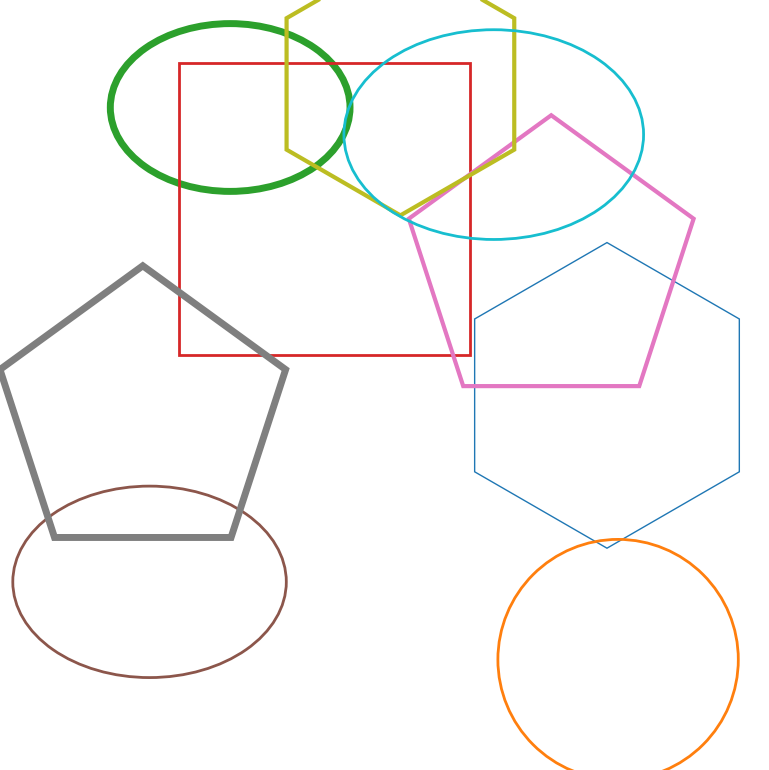[{"shape": "hexagon", "thickness": 0.5, "radius": 0.99, "center": [0.788, 0.487]}, {"shape": "circle", "thickness": 1, "radius": 0.78, "center": [0.803, 0.143]}, {"shape": "oval", "thickness": 2.5, "radius": 0.78, "center": [0.299, 0.86]}, {"shape": "square", "thickness": 1, "radius": 0.95, "center": [0.421, 0.729]}, {"shape": "oval", "thickness": 1, "radius": 0.89, "center": [0.194, 0.244]}, {"shape": "pentagon", "thickness": 1.5, "radius": 0.97, "center": [0.716, 0.656]}, {"shape": "pentagon", "thickness": 2.5, "radius": 0.98, "center": [0.185, 0.46]}, {"shape": "hexagon", "thickness": 1.5, "radius": 0.85, "center": [0.52, 0.891]}, {"shape": "oval", "thickness": 1, "radius": 0.97, "center": [0.641, 0.825]}]